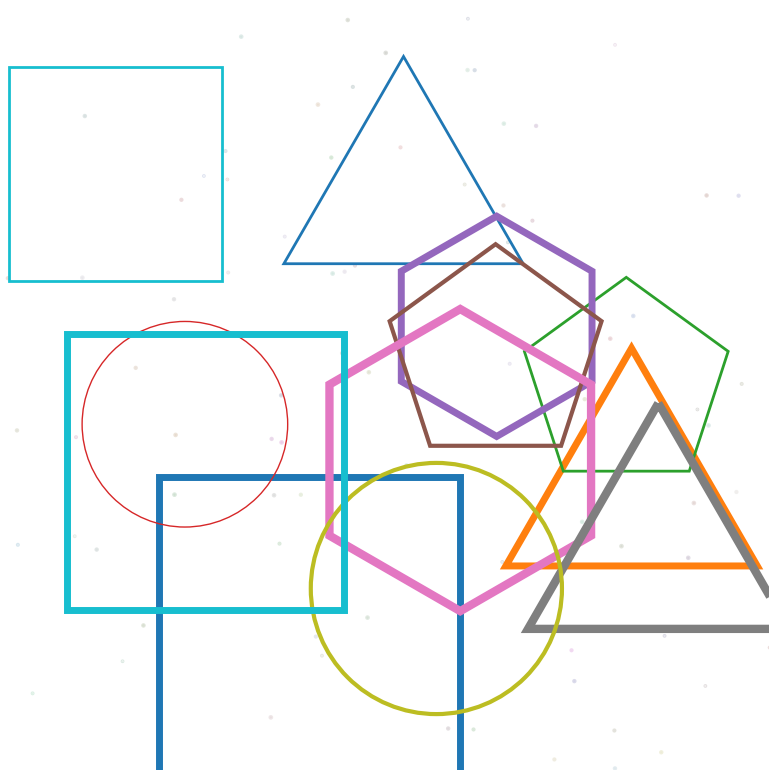[{"shape": "square", "thickness": 2.5, "radius": 0.98, "center": [0.402, 0.185]}, {"shape": "triangle", "thickness": 1, "radius": 0.9, "center": [0.524, 0.747]}, {"shape": "triangle", "thickness": 2.5, "radius": 0.94, "center": [0.82, 0.359]}, {"shape": "pentagon", "thickness": 1, "radius": 0.7, "center": [0.813, 0.501]}, {"shape": "circle", "thickness": 0.5, "radius": 0.67, "center": [0.24, 0.449]}, {"shape": "hexagon", "thickness": 2.5, "radius": 0.72, "center": [0.645, 0.576]}, {"shape": "pentagon", "thickness": 1.5, "radius": 0.72, "center": [0.644, 0.538]}, {"shape": "hexagon", "thickness": 3, "radius": 0.98, "center": [0.598, 0.402]}, {"shape": "triangle", "thickness": 3, "radius": 0.98, "center": [0.855, 0.281]}, {"shape": "circle", "thickness": 1.5, "radius": 0.82, "center": [0.567, 0.236]}, {"shape": "square", "thickness": 2.5, "radius": 0.9, "center": [0.267, 0.387]}, {"shape": "square", "thickness": 1, "radius": 0.69, "center": [0.15, 0.774]}]